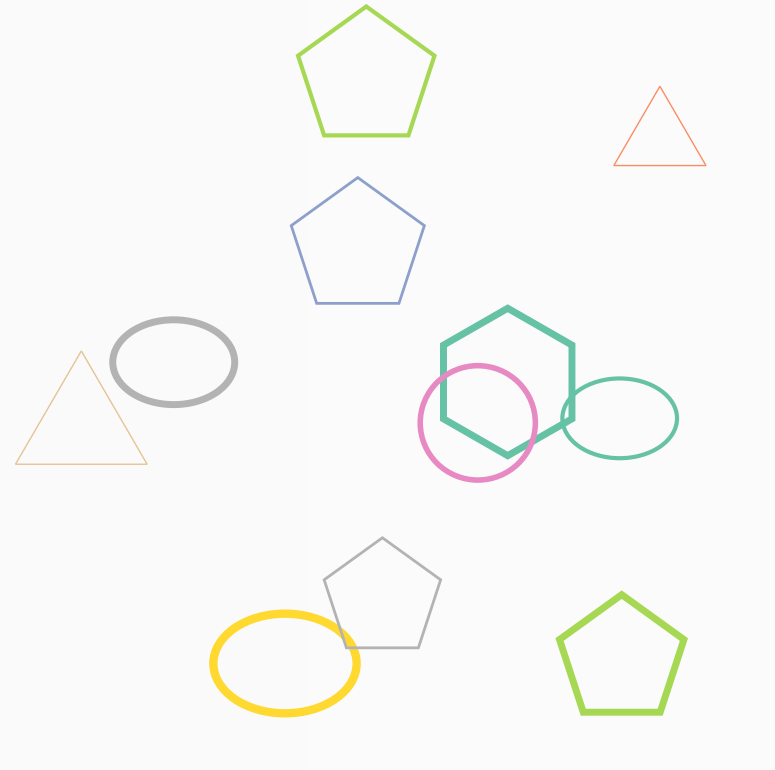[{"shape": "oval", "thickness": 1.5, "radius": 0.37, "center": [0.8, 0.457]}, {"shape": "hexagon", "thickness": 2.5, "radius": 0.48, "center": [0.655, 0.504]}, {"shape": "triangle", "thickness": 0.5, "radius": 0.34, "center": [0.851, 0.819]}, {"shape": "pentagon", "thickness": 1, "radius": 0.45, "center": [0.462, 0.679]}, {"shape": "circle", "thickness": 2, "radius": 0.37, "center": [0.616, 0.451]}, {"shape": "pentagon", "thickness": 1.5, "radius": 0.46, "center": [0.473, 0.899]}, {"shape": "pentagon", "thickness": 2.5, "radius": 0.42, "center": [0.802, 0.143]}, {"shape": "oval", "thickness": 3, "radius": 0.46, "center": [0.368, 0.138]}, {"shape": "triangle", "thickness": 0.5, "radius": 0.49, "center": [0.105, 0.446]}, {"shape": "oval", "thickness": 2.5, "radius": 0.39, "center": [0.224, 0.53]}, {"shape": "pentagon", "thickness": 1, "radius": 0.4, "center": [0.493, 0.223]}]